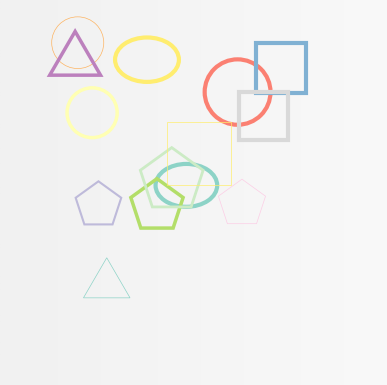[{"shape": "triangle", "thickness": 0.5, "radius": 0.35, "center": [0.275, 0.261]}, {"shape": "oval", "thickness": 3, "radius": 0.4, "center": [0.481, 0.519]}, {"shape": "circle", "thickness": 2.5, "radius": 0.32, "center": [0.238, 0.707]}, {"shape": "pentagon", "thickness": 1.5, "radius": 0.31, "center": [0.254, 0.467]}, {"shape": "circle", "thickness": 3, "radius": 0.42, "center": [0.613, 0.761]}, {"shape": "square", "thickness": 3, "radius": 0.32, "center": [0.726, 0.824]}, {"shape": "circle", "thickness": 0.5, "radius": 0.34, "center": [0.201, 0.889]}, {"shape": "pentagon", "thickness": 2.5, "radius": 0.35, "center": [0.405, 0.465]}, {"shape": "pentagon", "thickness": 0.5, "radius": 0.32, "center": [0.624, 0.471]}, {"shape": "square", "thickness": 3, "radius": 0.31, "center": [0.679, 0.699]}, {"shape": "triangle", "thickness": 2.5, "radius": 0.38, "center": [0.194, 0.843]}, {"shape": "pentagon", "thickness": 2, "radius": 0.43, "center": [0.443, 0.531]}, {"shape": "square", "thickness": 0.5, "radius": 0.41, "center": [0.514, 0.602]}, {"shape": "oval", "thickness": 3, "radius": 0.41, "center": [0.379, 0.845]}]